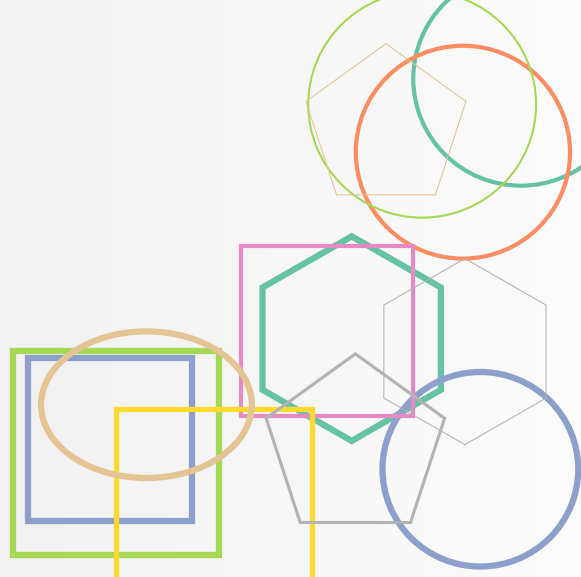[{"shape": "hexagon", "thickness": 3, "radius": 0.89, "center": [0.605, 0.413]}, {"shape": "circle", "thickness": 2, "radius": 0.93, "center": [0.896, 0.863]}, {"shape": "circle", "thickness": 2, "radius": 0.92, "center": [0.796, 0.736]}, {"shape": "square", "thickness": 3, "radius": 0.71, "center": [0.189, 0.239]}, {"shape": "circle", "thickness": 3, "radius": 0.84, "center": [0.826, 0.187]}, {"shape": "square", "thickness": 2, "radius": 0.74, "center": [0.563, 0.426]}, {"shape": "square", "thickness": 3, "radius": 0.88, "center": [0.199, 0.214]}, {"shape": "circle", "thickness": 1, "radius": 0.98, "center": [0.726, 0.818]}, {"shape": "square", "thickness": 2.5, "radius": 0.84, "center": [0.368, 0.123]}, {"shape": "pentagon", "thickness": 0.5, "radius": 0.72, "center": [0.664, 0.779]}, {"shape": "oval", "thickness": 3, "radius": 0.91, "center": [0.252, 0.298]}, {"shape": "pentagon", "thickness": 1.5, "radius": 0.81, "center": [0.611, 0.225]}, {"shape": "hexagon", "thickness": 0.5, "radius": 0.81, "center": [0.8, 0.39]}]